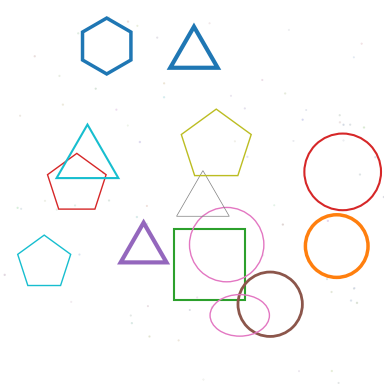[{"shape": "triangle", "thickness": 3, "radius": 0.36, "center": [0.504, 0.86]}, {"shape": "hexagon", "thickness": 2.5, "radius": 0.36, "center": [0.277, 0.88]}, {"shape": "circle", "thickness": 2.5, "radius": 0.41, "center": [0.875, 0.361]}, {"shape": "square", "thickness": 1.5, "radius": 0.46, "center": [0.544, 0.313]}, {"shape": "circle", "thickness": 1.5, "radius": 0.5, "center": [0.89, 0.554]}, {"shape": "pentagon", "thickness": 1, "radius": 0.4, "center": [0.2, 0.522]}, {"shape": "triangle", "thickness": 3, "radius": 0.34, "center": [0.373, 0.353]}, {"shape": "circle", "thickness": 2, "radius": 0.42, "center": [0.702, 0.21]}, {"shape": "circle", "thickness": 1, "radius": 0.48, "center": [0.589, 0.365]}, {"shape": "oval", "thickness": 1, "radius": 0.39, "center": [0.623, 0.181]}, {"shape": "triangle", "thickness": 0.5, "radius": 0.4, "center": [0.527, 0.478]}, {"shape": "pentagon", "thickness": 1, "radius": 0.48, "center": [0.562, 0.621]}, {"shape": "triangle", "thickness": 1.5, "radius": 0.46, "center": [0.227, 0.584]}, {"shape": "pentagon", "thickness": 1, "radius": 0.36, "center": [0.115, 0.317]}]